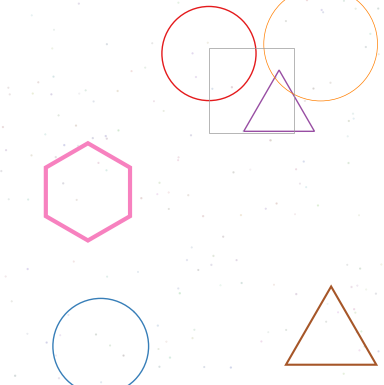[{"shape": "circle", "thickness": 1, "radius": 0.61, "center": [0.543, 0.861]}, {"shape": "circle", "thickness": 1, "radius": 0.62, "center": [0.262, 0.101]}, {"shape": "triangle", "thickness": 1, "radius": 0.53, "center": [0.725, 0.712]}, {"shape": "circle", "thickness": 0.5, "radius": 0.74, "center": [0.833, 0.886]}, {"shape": "triangle", "thickness": 1.5, "radius": 0.68, "center": [0.86, 0.12]}, {"shape": "hexagon", "thickness": 3, "radius": 0.63, "center": [0.228, 0.502]}, {"shape": "square", "thickness": 0.5, "radius": 0.56, "center": [0.654, 0.765]}]